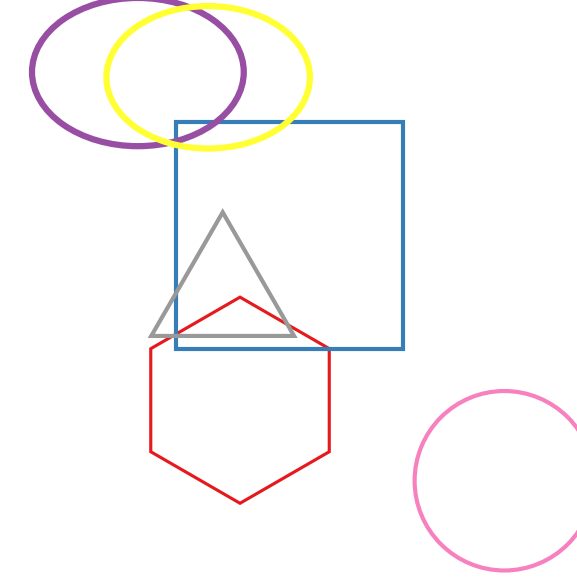[{"shape": "hexagon", "thickness": 1.5, "radius": 0.89, "center": [0.416, 0.306]}, {"shape": "square", "thickness": 2, "radius": 0.98, "center": [0.501, 0.592]}, {"shape": "oval", "thickness": 3, "radius": 0.92, "center": [0.239, 0.874]}, {"shape": "oval", "thickness": 3, "radius": 0.88, "center": [0.36, 0.865]}, {"shape": "circle", "thickness": 2, "radius": 0.78, "center": [0.873, 0.167]}, {"shape": "triangle", "thickness": 2, "radius": 0.71, "center": [0.386, 0.489]}]